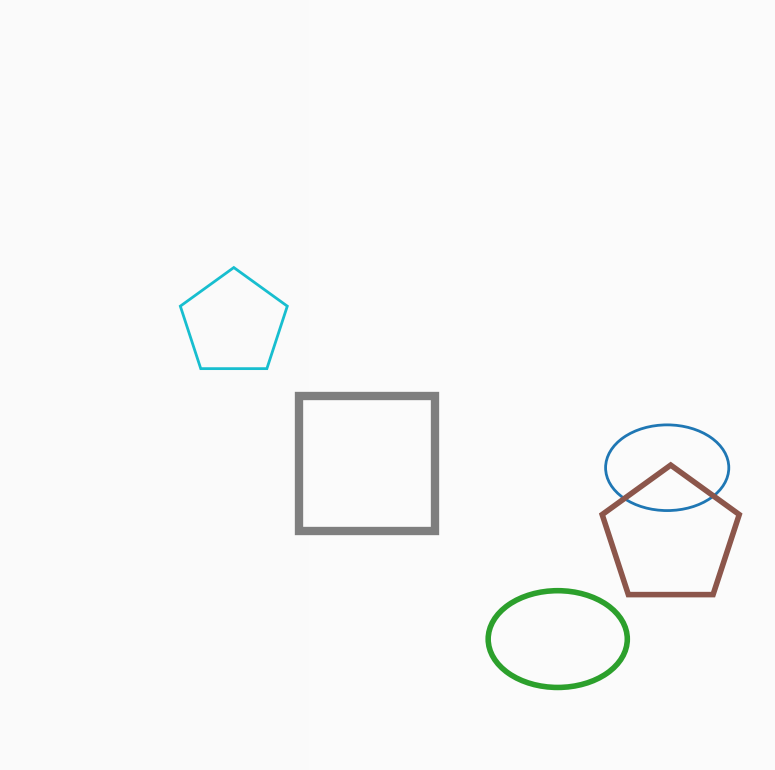[{"shape": "oval", "thickness": 1, "radius": 0.4, "center": [0.861, 0.393]}, {"shape": "oval", "thickness": 2, "radius": 0.45, "center": [0.72, 0.17]}, {"shape": "pentagon", "thickness": 2, "radius": 0.46, "center": [0.865, 0.303]}, {"shape": "square", "thickness": 3, "radius": 0.44, "center": [0.473, 0.398]}, {"shape": "pentagon", "thickness": 1, "radius": 0.36, "center": [0.302, 0.58]}]